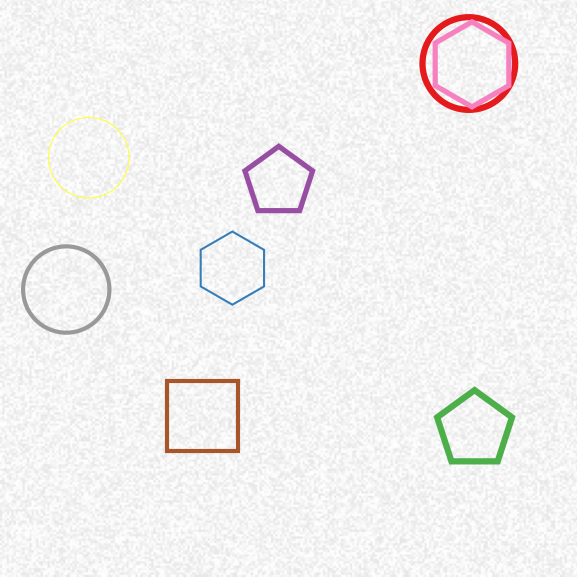[{"shape": "circle", "thickness": 3, "radius": 0.4, "center": [0.812, 0.889]}, {"shape": "hexagon", "thickness": 1, "radius": 0.32, "center": [0.402, 0.535]}, {"shape": "pentagon", "thickness": 3, "radius": 0.34, "center": [0.822, 0.255]}, {"shape": "pentagon", "thickness": 2.5, "radius": 0.31, "center": [0.483, 0.684]}, {"shape": "circle", "thickness": 0.5, "radius": 0.35, "center": [0.154, 0.726]}, {"shape": "square", "thickness": 2, "radius": 0.3, "center": [0.351, 0.279]}, {"shape": "hexagon", "thickness": 2.5, "radius": 0.37, "center": [0.817, 0.888]}, {"shape": "circle", "thickness": 2, "radius": 0.37, "center": [0.115, 0.498]}]